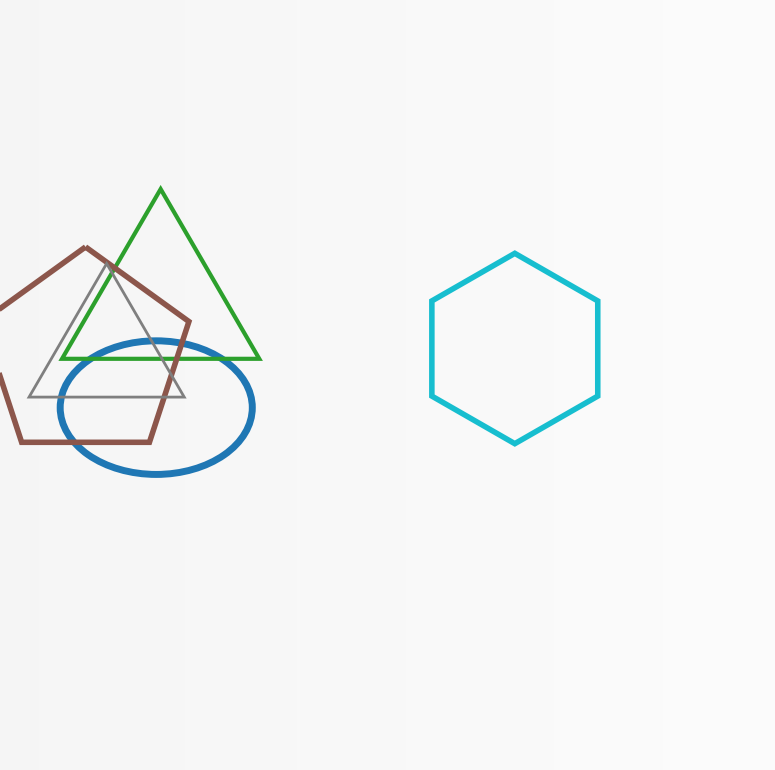[{"shape": "oval", "thickness": 2.5, "radius": 0.62, "center": [0.202, 0.471]}, {"shape": "triangle", "thickness": 1.5, "radius": 0.73, "center": [0.207, 0.607]}, {"shape": "pentagon", "thickness": 2, "radius": 0.7, "center": [0.11, 0.539]}, {"shape": "triangle", "thickness": 1, "radius": 0.58, "center": [0.138, 0.542]}, {"shape": "hexagon", "thickness": 2, "radius": 0.62, "center": [0.664, 0.547]}]